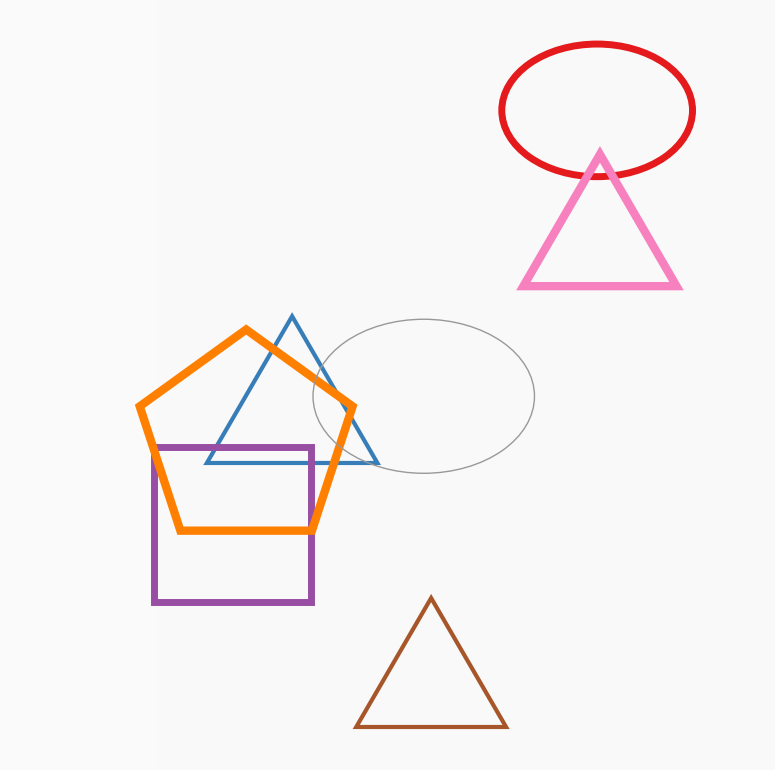[{"shape": "oval", "thickness": 2.5, "radius": 0.62, "center": [0.771, 0.857]}, {"shape": "triangle", "thickness": 1.5, "radius": 0.64, "center": [0.377, 0.462]}, {"shape": "square", "thickness": 2.5, "radius": 0.51, "center": [0.3, 0.319]}, {"shape": "pentagon", "thickness": 3, "radius": 0.72, "center": [0.318, 0.428]}, {"shape": "triangle", "thickness": 1.5, "radius": 0.56, "center": [0.556, 0.112]}, {"shape": "triangle", "thickness": 3, "radius": 0.57, "center": [0.774, 0.685]}, {"shape": "oval", "thickness": 0.5, "radius": 0.71, "center": [0.547, 0.485]}]